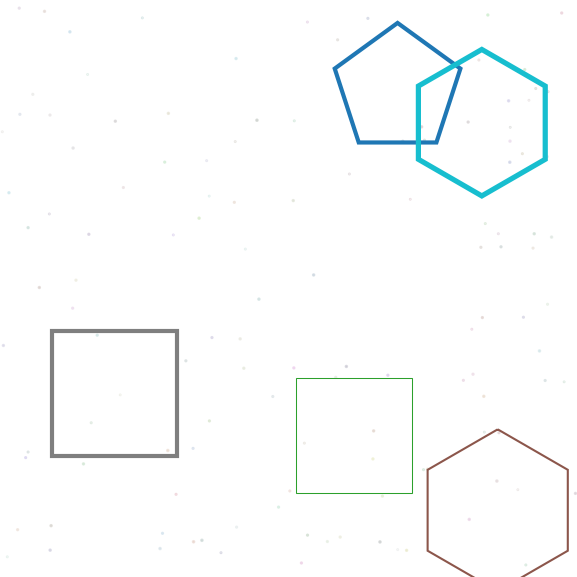[{"shape": "pentagon", "thickness": 2, "radius": 0.57, "center": [0.688, 0.845]}, {"shape": "square", "thickness": 0.5, "radius": 0.5, "center": [0.613, 0.245]}, {"shape": "hexagon", "thickness": 1, "radius": 0.7, "center": [0.862, 0.116]}, {"shape": "square", "thickness": 2, "radius": 0.54, "center": [0.198, 0.317]}, {"shape": "hexagon", "thickness": 2.5, "radius": 0.63, "center": [0.834, 0.787]}]